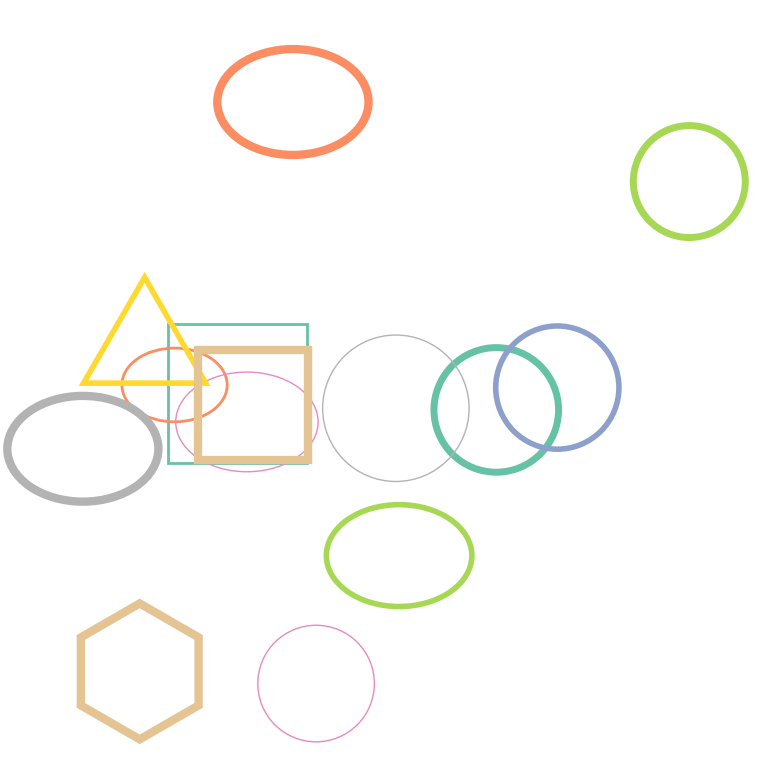[{"shape": "square", "thickness": 1, "radius": 0.45, "center": [0.308, 0.489]}, {"shape": "circle", "thickness": 2.5, "radius": 0.4, "center": [0.644, 0.468]}, {"shape": "oval", "thickness": 3, "radius": 0.49, "center": [0.38, 0.867]}, {"shape": "oval", "thickness": 1, "radius": 0.34, "center": [0.227, 0.5]}, {"shape": "circle", "thickness": 2, "radius": 0.4, "center": [0.724, 0.497]}, {"shape": "oval", "thickness": 0.5, "radius": 0.46, "center": [0.321, 0.452]}, {"shape": "circle", "thickness": 0.5, "radius": 0.38, "center": [0.41, 0.112]}, {"shape": "oval", "thickness": 2, "radius": 0.47, "center": [0.518, 0.278]}, {"shape": "circle", "thickness": 2.5, "radius": 0.36, "center": [0.895, 0.764]}, {"shape": "triangle", "thickness": 2, "radius": 0.46, "center": [0.188, 0.548]}, {"shape": "hexagon", "thickness": 3, "radius": 0.44, "center": [0.181, 0.128]}, {"shape": "square", "thickness": 3, "radius": 0.36, "center": [0.329, 0.474]}, {"shape": "oval", "thickness": 3, "radius": 0.49, "center": [0.108, 0.417]}, {"shape": "circle", "thickness": 0.5, "radius": 0.48, "center": [0.514, 0.47]}]